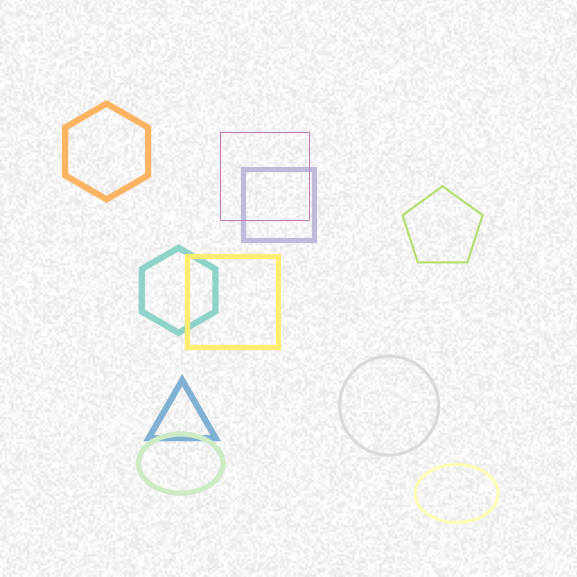[{"shape": "hexagon", "thickness": 3, "radius": 0.37, "center": [0.309, 0.496]}, {"shape": "oval", "thickness": 1.5, "radius": 0.36, "center": [0.791, 0.145]}, {"shape": "square", "thickness": 2.5, "radius": 0.31, "center": [0.482, 0.645]}, {"shape": "triangle", "thickness": 3, "radius": 0.34, "center": [0.315, 0.274]}, {"shape": "hexagon", "thickness": 3, "radius": 0.41, "center": [0.185, 0.737]}, {"shape": "pentagon", "thickness": 1, "radius": 0.36, "center": [0.766, 0.604]}, {"shape": "circle", "thickness": 1.5, "radius": 0.43, "center": [0.674, 0.297]}, {"shape": "square", "thickness": 0.5, "radius": 0.38, "center": [0.458, 0.694]}, {"shape": "oval", "thickness": 2.5, "radius": 0.37, "center": [0.313, 0.196]}, {"shape": "square", "thickness": 2.5, "radius": 0.39, "center": [0.402, 0.477]}]